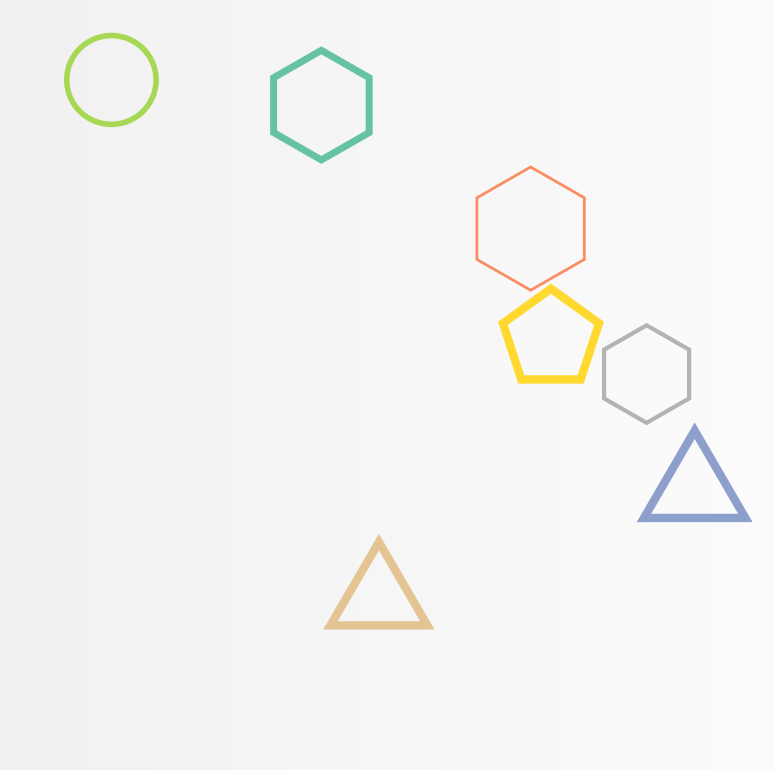[{"shape": "hexagon", "thickness": 2.5, "radius": 0.36, "center": [0.415, 0.863]}, {"shape": "hexagon", "thickness": 1, "radius": 0.4, "center": [0.685, 0.703]}, {"shape": "triangle", "thickness": 3, "radius": 0.38, "center": [0.896, 0.365]}, {"shape": "circle", "thickness": 2, "radius": 0.29, "center": [0.144, 0.896]}, {"shape": "pentagon", "thickness": 3, "radius": 0.33, "center": [0.711, 0.56]}, {"shape": "triangle", "thickness": 3, "radius": 0.36, "center": [0.489, 0.224]}, {"shape": "hexagon", "thickness": 1.5, "radius": 0.32, "center": [0.834, 0.514]}]